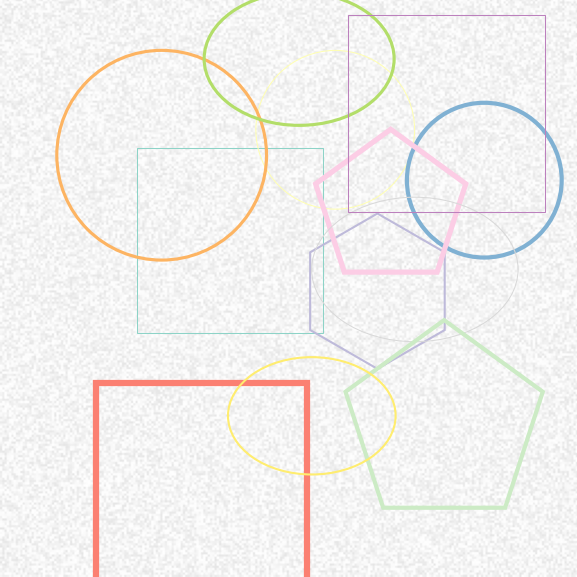[{"shape": "square", "thickness": 0.5, "radius": 0.8, "center": [0.398, 0.582]}, {"shape": "circle", "thickness": 0.5, "radius": 0.69, "center": [0.581, 0.774]}, {"shape": "hexagon", "thickness": 1, "radius": 0.67, "center": [0.654, 0.495]}, {"shape": "square", "thickness": 3, "radius": 0.91, "center": [0.349, 0.153]}, {"shape": "circle", "thickness": 2, "radius": 0.67, "center": [0.839, 0.687]}, {"shape": "circle", "thickness": 1.5, "radius": 0.91, "center": [0.28, 0.73]}, {"shape": "oval", "thickness": 1.5, "radius": 0.82, "center": [0.518, 0.897]}, {"shape": "pentagon", "thickness": 2.5, "radius": 0.68, "center": [0.677, 0.639]}, {"shape": "oval", "thickness": 0.5, "radius": 0.89, "center": [0.718, 0.533]}, {"shape": "square", "thickness": 0.5, "radius": 0.85, "center": [0.773, 0.803]}, {"shape": "pentagon", "thickness": 2, "radius": 0.9, "center": [0.769, 0.265]}, {"shape": "oval", "thickness": 1, "radius": 0.73, "center": [0.54, 0.279]}]